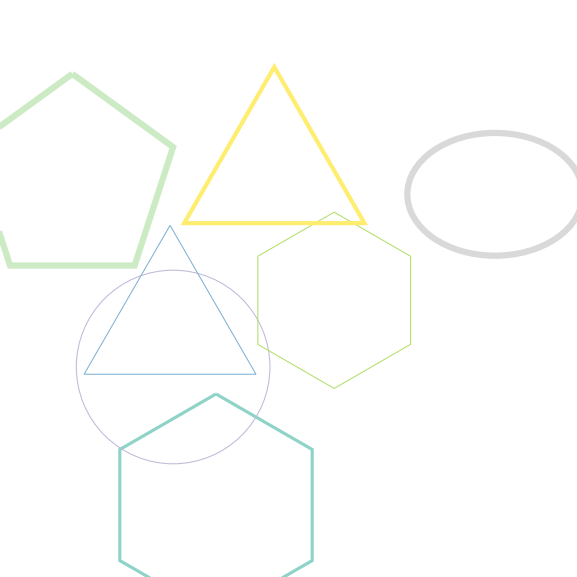[{"shape": "hexagon", "thickness": 1.5, "radius": 0.96, "center": [0.374, 0.125]}, {"shape": "circle", "thickness": 0.5, "radius": 0.84, "center": [0.3, 0.364]}, {"shape": "triangle", "thickness": 0.5, "radius": 0.86, "center": [0.294, 0.437]}, {"shape": "hexagon", "thickness": 0.5, "radius": 0.76, "center": [0.579, 0.479]}, {"shape": "oval", "thickness": 3, "radius": 0.76, "center": [0.857, 0.663]}, {"shape": "pentagon", "thickness": 3, "radius": 0.92, "center": [0.125, 0.688]}, {"shape": "triangle", "thickness": 2, "radius": 0.9, "center": [0.475, 0.703]}]